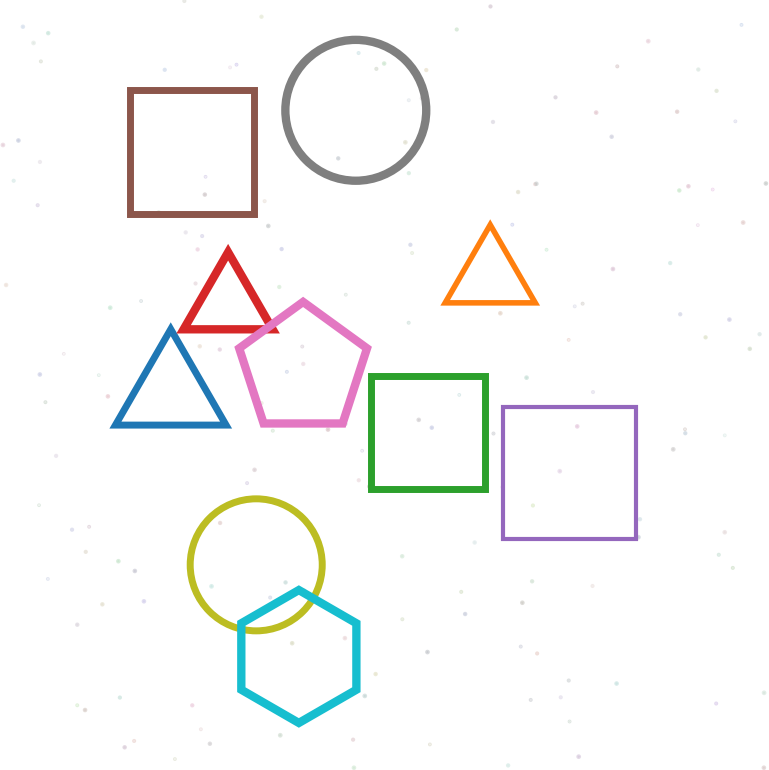[{"shape": "triangle", "thickness": 2.5, "radius": 0.41, "center": [0.222, 0.489]}, {"shape": "triangle", "thickness": 2, "radius": 0.34, "center": [0.637, 0.64]}, {"shape": "square", "thickness": 2.5, "radius": 0.37, "center": [0.556, 0.438]}, {"shape": "triangle", "thickness": 3, "radius": 0.33, "center": [0.296, 0.606]}, {"shape": "square", "thickness": 1.5, "radius": 0.43, "center": [0.74, 0.386]}, {"shape": "square", "thickness": 2.5, "radius": 0.4, "center": [0.25, 0.802]}, {"shape": "pentagon", "thickness": 3, "radius": 0.44, "center": [0.394, 0.521]}, {"shape": "circle", "thickness": 3, "radius": 0.46, "center": [0.462, 0.857]}, {"shape": "circle", "thickness": 2.5, "radius": 0.43, "center": [0.333, 0.266]}, {"shape": "hexagon", "thickness": 3, "radius": 0.43, "center": [0.388, 0.147]}]